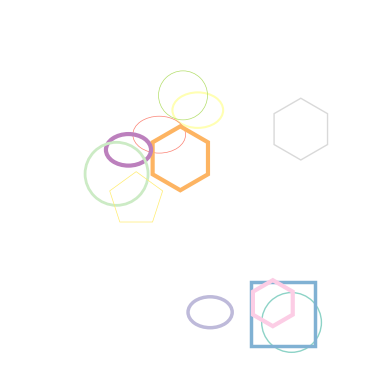[{"shape": "circle", "thickness": 1, "radius": 0.39, "center": [0.757, 0.162]}, {"shape": "oval", "thickness": 1.5, "radius": 0.33, "center": [0.514, 0.714]}, {"shape": "oval", "thickness": 2.5, "radius": 0.29, "center": [0.546, 0.189]}, {"shape": "oval", "thickness": 0.5, "radius": 0.34, "center": [0.414, 0.65]}, {"shape": "square", "thickness": 2.5, "radius": 0.41, "center": [0.736, 0.184]}, {"shape": "hexagon", "thickness": 3, "radius": 0.42, "center": [0.468, 0.589]}, {"shape": "circle", "thickness": 0.5, "radius": 0.32, "center": [0.475, 0.752]}, {"shape": "hexagon", "thickness": 3, "radius": 0.3, "center": [0.709, 0.213]}, {"shape": "hexagon", "thickness": 1, "radius": 0.4, "center": [0.781, 0.665]}, {"shape": "oval", "thickness": 3, "radius": 0.29, "center": [0.334, 0.611]}, {"shape": "circle", "thickness": 2, "radius": 0.41, "center": [0.303, 0.548]}, {"shape": "pentagon", "thickness": 0.5, "radius": 0.36, "center": [0.354, 0.482]}]